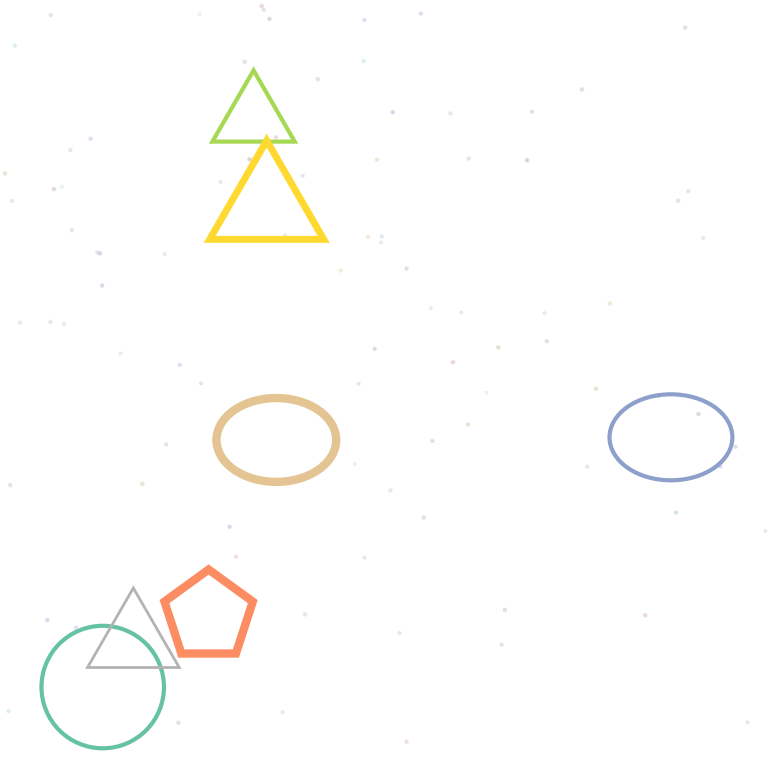[{"shape": "circle", "thickness": 1.5, "radius": 0.4, "center": [0.133, 0.108]}, {"shape": "pentagon", "thickness": 3, "radius": 0.3, "center": [0.271, 0.2]}, {"shape": "oval", "thickness": 1.5, "radius": 0.4, "center": [0.871, 0.432]}, {"shape": "triangle", "thickness": 1.5, "radius": 0.31, "center": [0.329, 0.847]}, {"shape": "triangle", "thickness": 2.5, "radius": 0.43, "center": [0.346, 0.732]}, {"shape": "oval", "thickness": 3, "radius": 0.39, "center": [0.359, 0.429]}, {"shape": "triangle", "thickness": 1, "radius": 0.34, "center": [0.173, 0.168]}]